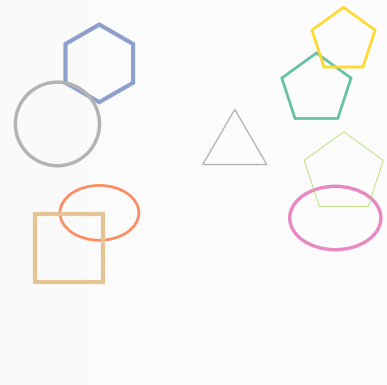[{"shape": "pentagon", "thickness": 2, "radius": 0.47, "center": [0.817, 0.768]}, {"shape": "oval", "thickness": 2, "radius": 0.51, "center": [0.257, 0.447]}, {"shape": "hexagon", "thickness": 3, "radius": 0.5, "center": [0.256, 0.835]}, {"shape": "oval", "thickness": 2.5, "radius": 0.59, "center": [0.865, 0.434]}, {"shape": "pentagon", "thickness": 0.5, "radius": 0.54, "center": [0.887, 0.55]}, {"shape": "pentagon", "thickness": 2, "radius": 0.43, "center": [0.886, 0.895]}, {"shape": "square", "thickness": 3, "radius": 0.44, "center": [0.178, 0.356]}, {"shape": "circle", "thickness": 2.5, "radius": 0.54, "center": [0.148, 0.678]}, {"shape": "triangle", "thickness": 1, "radius": 0.48, "center": [0.606, 0.62]}]